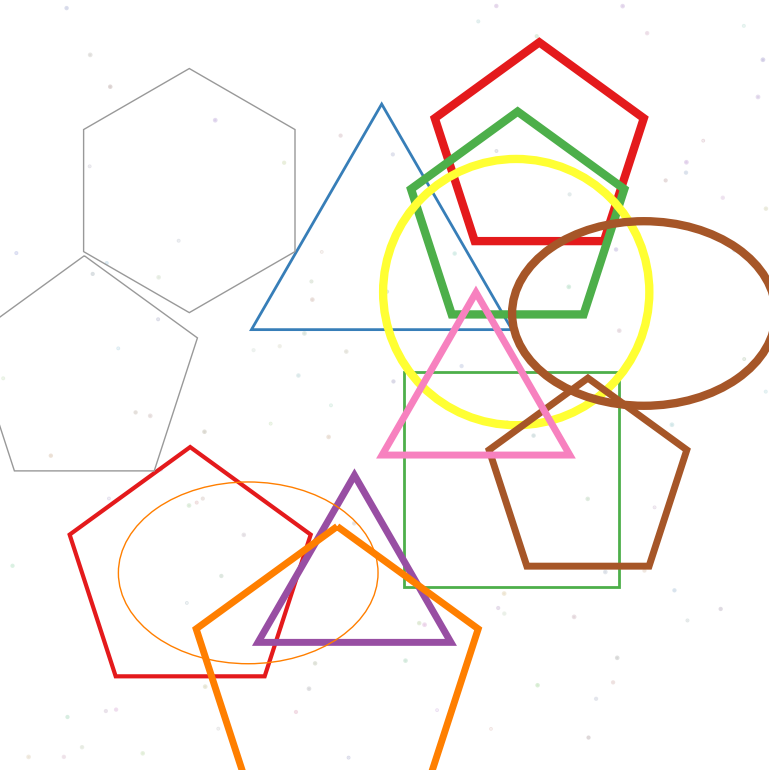[{"shape": "pentagon", "thickness": 3, "radius": 0.71, "center": [0.7, 0.802]}, {"shape": "pentagon", "thickness": 1.5, "radius": 0.82, "center": [0.247, 0.255]}, {"shape": "triangle", "thickness": 1, "radius": 0.98, "center": [0.496, 0.67]}, {"shape": "square", "thickness": 1, "radius": 0.7, "center": [0.664, 0.377]}, {"shape": "pentagon", "thickness": 3, "radius": 0.73, "center": [0.672, 0.709]}, {"shape": "triangle", "thickness": 2.5, "radius": 0.72, "center": [0.46, 0.238]}, {"shape": "pentagon", "thickness": 2.5, "radius": 0.96, "center": [0.438, 0.124]}, {"shape": "oval", "thickness": 0.5, "radius": 0.84, "center": [0.322, 0.256]}, {"shape": "circle", "thickness": 3, "radius": 0.86, "center": [0.67, 0.621]}, {"shape": "oval", "thickness": 3, "radius": 0.86, "center": [0.836, 0.593]}, {"shape": "pentagon", "thickness": 2.5, "radius": 0.68, "center": [0.764, 0.374]}, {"shape": "triangle", "thickness": 2.5, "radius": 0.7, "center": [0.618, 0.479]}, {"shape": "pentagon", "thickness": 0.5, "radius": 0.77, "center": [0.11, 0.513]}, {"shape": "hexagon", "thickness": 0.5, "radius": 0.79, "center": [0.246, 0.752]}]